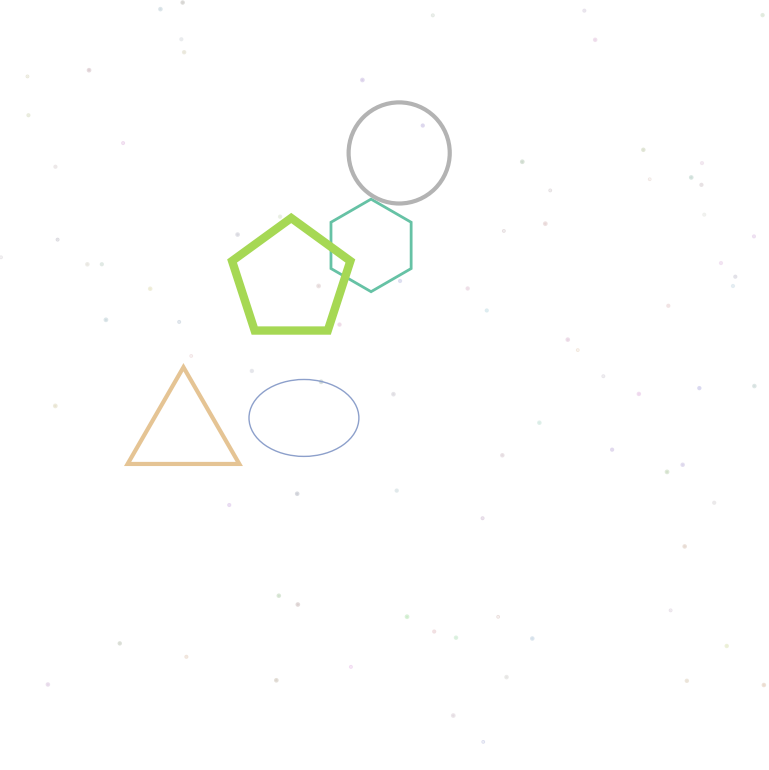[{"shape": "hexagon", "thickness": 1, "radius": 0.3, "center": [0.482, 0.681]}, {"shape": "oval", "thickness": 0.5, "radius": 0.36, "center": [0.395, 0.457]}, {"shape": "pentagon", "thickness": 3, "radius": 0.4, "center": [0.378, 0.636]}, {"shape": "triangle", "thickness": 1.5, "radius": 0.42, "center": [0.238, 0.439]}, {"shape": "circle", "thickness": 1.5, "radius": 0.33, "center": [0.518, 0.801]}]